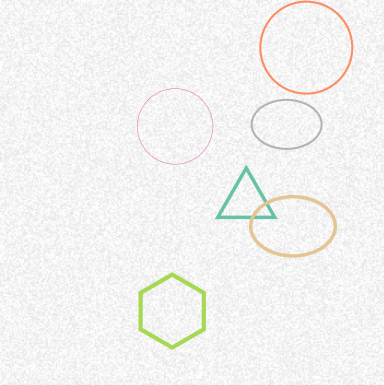[{"shape": "triangle", "thickness": 2.5, "radius": 0.43, "center": [0.64, 0.478]}, {"shape": "circle", "thickness": 1.5, "radius": 0.6, "center": [0.796, 0.876]}, {"shape": "circle", "thickness": 0.5, "radius": 0.49, "center": [0.455, 0.672]}, {"shape": "hexagon", "thickness": 3, "radius": 0.47, "center": [0.447, 0.192]}, {"shape": "oval", "thickness": 2.5, "radius": 0.55, "center": [0.761, 0.412]}, {"shape": "oval", "thickness": 1.5, "radius": 0.45, "center": [0.744, 0.677]}]